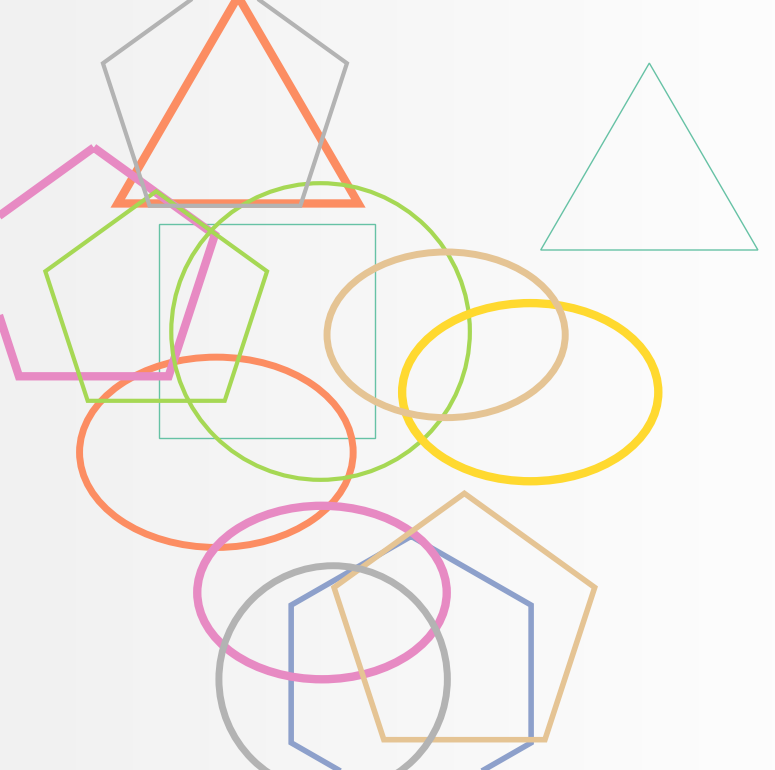[{"shape": "triangle", "thickness": 0.5, "radius": 0.81, "center": [0.838, 0.756]}, {"shape": "square", "thickness": 0.5, "radius": 0.7, "center": [0.344, 0.57]}, {"shape": "oval", "thickness": 2.5, "radius": 0.88, "center": [0.279, 0.413]}, {"shape": "triangle", "thickness": 3, "radius": 0.9, "center": [0.307, 0.825]}, {"shape": "hexagon", "thickness": 2, "radius": 0.89, "center": [0.531, 0.125]}, {"shape": "oval", "thickness": 3, "radius": 0.8, "center": [0.415, 0.23]}, {"shape": "pentagon", "thickness": 3, "radius": 0.82, "center": [0.121, 0.644]}, {"shape": "circle", "thickness": 1.5, "radius": 0.96, "center": [0.414, 0.569]}, {"shape": "pentagon", "thickness": 1.5, "radius": 0.75, "center": [0.202, 0.601]}, {"shape": "oval", "thickness": 3, "radius": 0.83, "center": [0.684, 0.491]}, {"shape": "oval", "thickness": 2.5, "radius": 0.77, "center": [0.576, 0.565]}, {"shape": "pentagon", "thickness": 2, "radius": 0.88, "center": [0.599, 0.182]}, {"shape": "pentagon", "thickness": 1.5, "radius": 0.83, "center": [0.29, 0.867]}, {"shape": "circle", "thickness": 2.5, "radius": 0.74, "center": [0.43, 0.118]}]